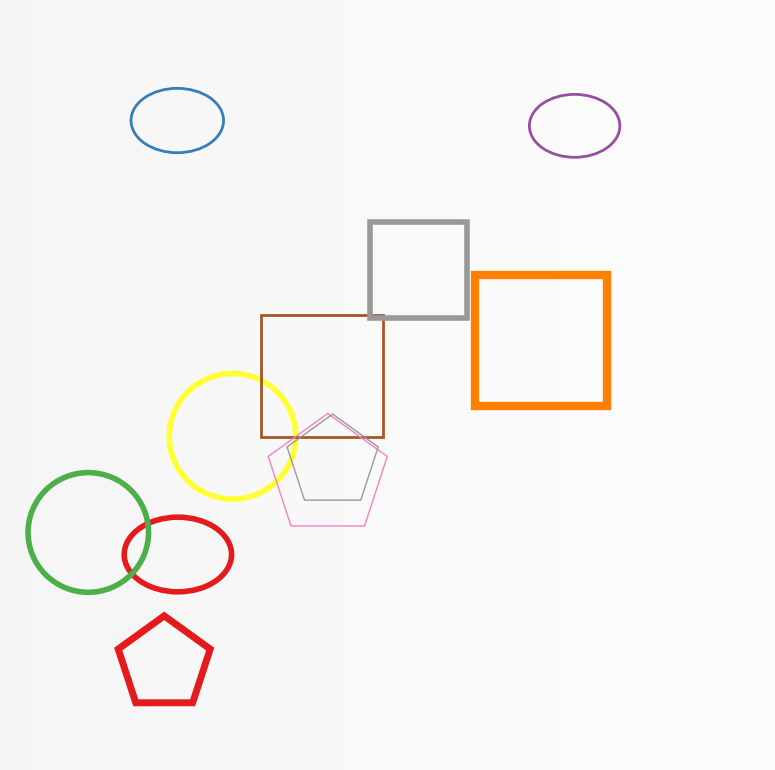[{"shape": "oval", "thickness": 2, "radius": 0.35, "center": [0.23, 0.28]}, {"shape": "pentagon", "thickness": 2.5, "radius": 0.31, "center": [0.212, 0.138]}, {"shape": "oval", "thickness": 1, "radius": 0.3, "center": [0.229, 0.843]}, {"shape": "circle", "thickness": 2, "radius": 0.39, "center": [0.114, 0.309]}, {"shape": "oval", "thickness": 1, "radius": 0.29, "center": [0.741, 0.837]}, {"shape": "square", "thickness": 3, "radius": 0.43, "center": [0.697, 0.558]}, {"shape": "circle", "thickness": 2, "radius": 0.41, "center": [0.3, 0.433]}, {"shape": "square", "thickness": 1, "radius": 0.39, "center": [0.415, 0.512]}, {"shape": "pentagon", "thickness": 0.5, "radius": 0.4, "center": [0.423, 0.382]}, {"shape": "pentagon", "thickness": 0.5, "radius": 0.31, "center": [0.429, 0.4]}, {"shape": "square", "thickness": 2, "radius": 0.31, "center": [0.54, 0.649]}]